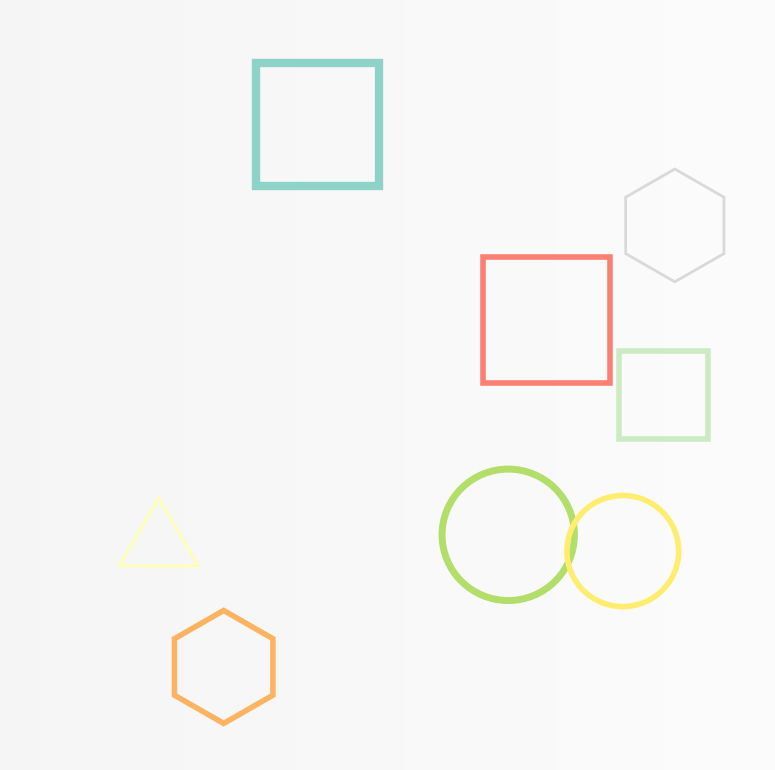[{"shape": "square", "thickness": 3, "radius": 0.4, "center": [0.41, 0.839]}, {"shape": "triangle", "thickness": 1, "radius": 0.29, "center": [0.205, 0.295]}, {"shape": "square", "thickness": 2, "radius": 0.41, "center": [0.705, 0.585]}, {"shape": "hexagon", "thickness": 2, "radius": 0.37, "center": [0.289, 0.134]}, {"shape": "circle", "thickness": 2.5, "radius": 0.43, "center": [0.656, 0.305]}, {"shape": "hexagon", "thickness": 1, "radius": 0.37, "center": [0.871, 0.707]}, {"shape": "square", "thickness": 2, "radius": 0.29, "center": [0.856, 0.487]}, {"shape": "circle", "thickness": 2, "radius": 0.36, "center": [0.804, 0.284]}]